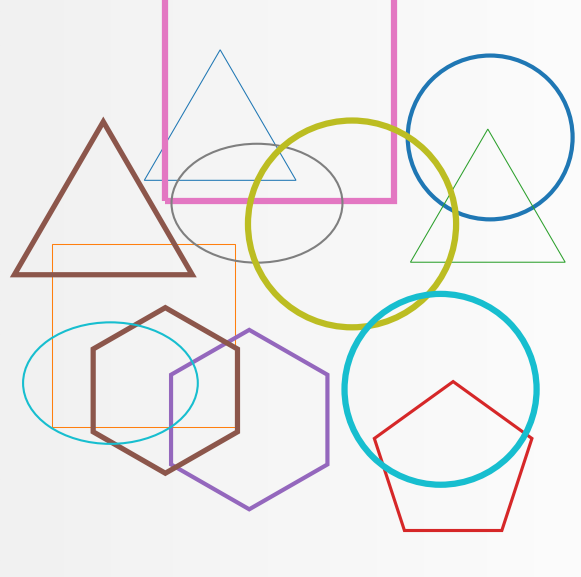[{"shape": "circle", "thickness": 2, "radius": 0.71, "center": [0.843, 0.761]}, {"shape": "triangle", "thickness": 0.5, "radius": 0.75, "center": [0.379, 0.762]}, {"shape": "square", "thickness": 0.5, "radius": 0.79, "center": [0.247, 0.418]}, {"shape": "triangle", "thickness": 0.5, "radius": 0.77, "center": [0.839, 0.622]}, {"shape": "pentagon", "thickness": 1.5, "radius": 0.71, "center": [0.78, 0.196]}, {"shape": "hexagon", "thickness": 2, "radius": 0.78, "center": [0.429, 0.273]}, {"shape": "hexagon", "thickness": 2.5, "radius": 0.72, "center": [0.284, 0.323]}, {"shape": "triangle", "thickness": 2.5, "radius": 0.88, "center": [0.178, 0.612]}, {"shape": "square", "thickness": 3, "radius": 0.98, "center": [0.481, 0.848]}, {"shape": "oval", "thickness": 1, "radius": 0.74, "center": [0.442, 0.647]}, {"shape": "circle", "thickness": 3, "radius": 0.9, "center": [0.606, 0.611]}, {"shape": "circle", "thickness": 3, "radius": 0.83, "center": [0.758, 0.325]}, {"shape": "oval", "thickness": 1, "radius": 0.75, "center": [0.19, 0.336]}]